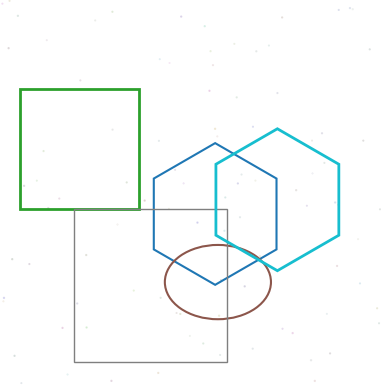[{"shape": "hexagon", "thickness": 1.5, "radius": 0.92, "center": [0.559, 0.444]}, {"shape": "square", "thickness": 2, "radius": 0.77, "center": [0.207, 0.613]}, {"shape": "oval", "thickness": 1.5, "radius": 0.69, "center": [0.566, 0.267]}, {"shape": "square", "thickness": 1, "radius": 1.0, "center": [0.391, 0.259]}, {"shape": "hexagon", "thickness": 2, "radius": 0.92, "center": [0.72, 0.481]}]